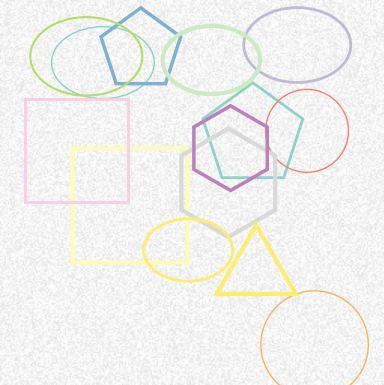[{"shape": "oval", "thickness": 1, "radius": 0.67, "center": [0.267, 0.837]}, {"shape": "pentagon", "thickness": 2, "radius": 0.68, "center": [0.657, 0.649]}, {"shape": "square", "thickness": 2.5, "radius": 0.74, "center": [0.337, 0.468]}, {"shape": "oval", "thickness": 2, "radius": 0.7, "center": [0.772, 0.883]}, {"shape": "circle", "thickness": 1, "radius": 0.54, "center": [0.797, 0.66]}, {"shape": "pentagon", "thickness": 2.5, "radius": 0.54, "center": [0.366, 0.871]}, {"shape": "circle", "thickness": 1, "radius": 0.7, "center": [0.817, 0.105]}, {"shape": "oval", "thickness": 1.5, "radius": 0.73, "center": [0.224, 0.854]}, {"shape": "square", "thickness": 2, "radius": 0.67, "center": [0.199, 0.61]}, {"shape": "hexagon", "thickness": 3, "radius": 0.7, "center": [0.593, 0.525]}, {"shape": "hexagon", "thickness": 2.5, "radius": 0.55, "center": [0.599, 0.615]}, {"shape": "oval", "thickness": 3, "radius": 0.63, "center": [0.549, 0.844]}, {"shape": "triangle", "thickness": 3, "radius": 0.59, "center": [0.665, 0.296]}, {"shape": "oval", "thickness": 2, "radius": 0.58, "center": [0.489, 0.351]}]